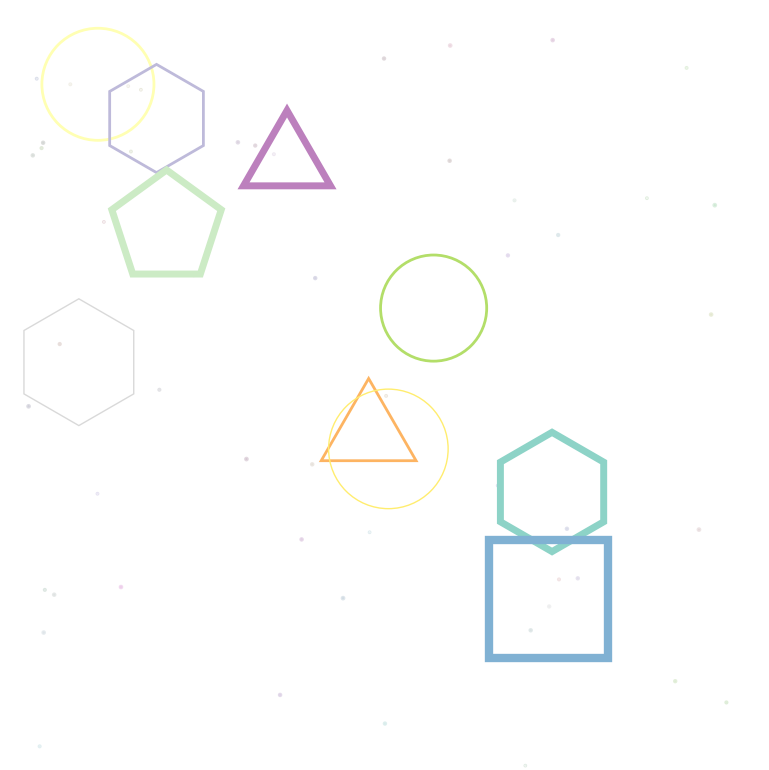[{"shape": "hexagon", "thickness": 2.5, "radius": 0.39, "center": [0.717, 0.361]}, {"shape": "circle", "thickness": 1, "radius": 0.36, "center": [0.127, 0.891]}, {"shape": "hexagon", "thickness": 1, "radius": 0.35, "center": [0.203, 0.846]}, {"shape": "square", "thickness": 3, "radius": 0.38, "center": [0.712, 0.222]}, {"shape": "triangle", "thickness": 1, "radius": 0.36, "center": [0.479, 0.437]}, {"shape": "circle", "thickness": 1, "radius": 0.34, "center": [0.563, 0.6]}, {"shape": "hexagon", "thickness": 0.5, "radius": 0.41, "center": [0.102, 0.53]}, {"shape": "triangle", "thickness": 2.5, "radius": 0.33, "center": [0.373, 0.791]}, {"shape": "pentagon", "thickness": 2.5, "radius": 0.37, "center": [0.216, 0.705]}, {"shape": "circle", "thickness": 0.5, "radius": 0.39, "center": [0.504, 0.417]}]